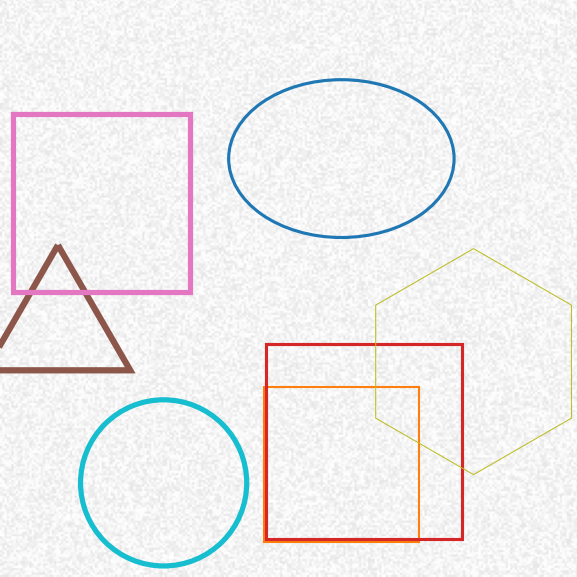[{"shape": "oval", "thickness": 1.5, "radius": 0.98, "center": [0.591, 0.725]}, {"shape": "square", "thickness": 1, "radius": 0.67, "center": [0.591, 0.195]}, {"shape": "square", "thickness": 1.5, "radius": 0.85, "center": [0.63, 0.234]}, {"shape": "triangle", "thickness": 3, "radius": 0.72, "center": [0.1, 0.43]}, {"shape": "square", "thickness": 2.5, "radius": 0.77, "center": [0.176, 0.648]}, {"shape": "hexagon", "thickness": 0.5, "radius": 0.98, "center": [0.82, 0.373]}, {"shape": "circle", "thickness": 2.5, "radius": 0.72, "center": [0.283, 0.163]}]